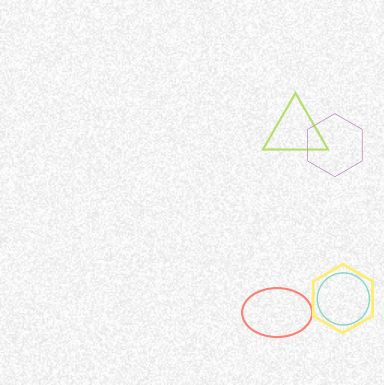[{"shape": "circle", "thickness": 1, "radius": 0.34, "center": [0.892, 0.224]}, {"shape": "oval", "thickness": 1.5, "radius": 0.45, "center": [0.72, 0.188]}, {"shape": "triangle", "thickness": 1.5, "radius": 0.49, "center": [0.768, 0.66]}, {"shape": "hexagon", "thickness": 0.5, "radius": 0.41, "center": [0.87, 0.623]}, {"shape": "hexagon", "thickness": 2, "radius": 0.45, "center": [0.891, 0.224]}]